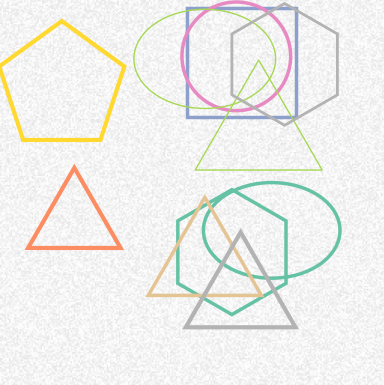[{"shape": "oval", "thickness": 2.5, "radius": 0.89, "center": [0.706, 0.402]}, {"shape": "hexagon", "thickness": 2.5, "radius": 0.81, "center": [0.602, 0.345]}, {"shape": "triangle", "thickness": 3, "radius": 0.69, "center": [0.193, 0.425]}, {"shape": "square", "thickness": 2.5, "radius": 0.71, "center": [0.626, 0.838]}, {"shape": "circle", "thickness": 2.5, "radius": 0.71, "center": [0.614, 0.854]}, {"shape": "triangle", "thickness": 1, "radius": 0.95, "center": [0.672, 0.654]}, {"shape": "oval", "thickness": 1, "radius": 0.92, "center": [0.532, 0.847]}, {"shape": "pentagon", "thickness": 3, "radius": 0.85, "center": [0.161, 0.775]}, {"shape": "triangle", "thickness": 2.5, "radius": 0.85, "center": [0.532, 0.318]}, {"shape": "hexagon", "thickness": 2, "radius": 0.79, "center": [0.739, 0.833]}, {"shape": "triangle", "thickness": 3, "radius": 0.82, "center": [0.625, 0.232]}]